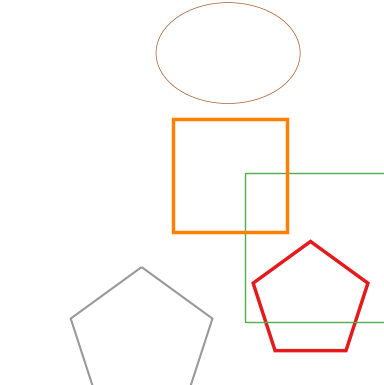[{"shape": "pentagon", "thickness": 2.5, "radius": 0.78, "center": [0.807, 0.216]}, {"shape": "square", "thickness": 1, "radius": 0.97, "center": [0.83, 0.358]}, {"shape": "square", "thickness": 2.5, "radius": 0.74, "center": [0.598, 0.544]}, {"shape": "oval", "thickness": 0.5, "radius": 0.94, "center": [0.593, 0.862]}, {"shape": "pentagon", "thickness": 1.5, "radius": 0.97, "center": [0.368, 0.113]}]